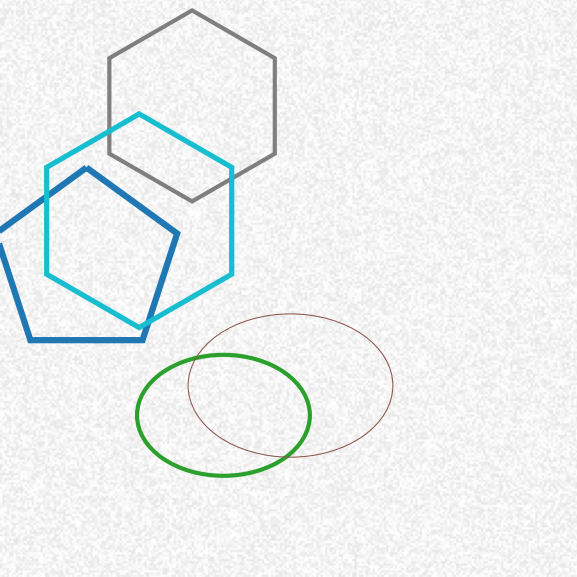[{"shape": "pentagon", "thickness": 3, "radius": 0.83, "center": [0.15, 0.544]}, {"shape": "oval", "thickness": 2, "radius": 0.75, "center": [0.387, 0.28]}, {"shape": "oval", "thickness": 0.5, "radius": 0.89, "center": [0.503, 0.332]}, {"shape": "hexagon", "thickness": 2, "radius": 0.83, "center": [0.333, 0.816]}, {"shape": "hexagon", "thickness": 2.5, "radius": 0.92, "center": [0.241, 0.617]}]